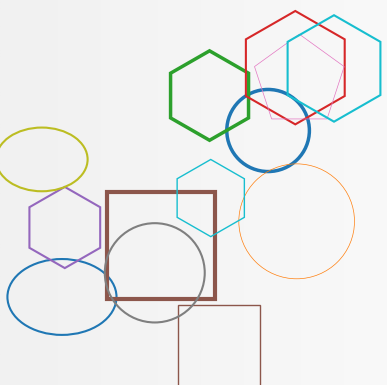[{"shape": "oval", "thickness": 1.5, "radius": 0.7, "center": [0.16, 0.229]}, {"shape": "circle", "thickness": 2.5, "radius": 0.53, "center": [0.692, 0.661]}, {"shape": "circle", "thickness": 0.5, "radius": 0.75, "center": [0.766, 0.425]}, {"shape": "hexagon", "thickness": 2.5, "radius": 0.58, "center": [0.541, 0.752]}, {"shape": "hexagon", "thickness": 1.5, "radius": 0.74, "center": [0.762, 0.824]}, {"shape": "hexagon", "thickness": 1.5, "radius": 0.53, "center": [0.167, 0.409]}, {"shape": "square", "thickness": 1, "radius": 0.53, "center": [0.565, 0.103]}, {"shape": "square", "thickness": 3, "radius": 0.69, "center": [0.415, 0.362]}, {"shape": "pentagon", "thickness": 0.5, "radius": 0.61, "center": [0.772, 0.789]}, {"shape": "circle", "thickness": 1.5, "radius": 0.64, "center": [0.399, 0.291]}, {"shape": "oval", "thickness": 1.5, "radius": 0.59, "center": [0.108, 0.586]}, {"shape": "hexagon", "thickness": 1, "radius": 0.5, "center": [0.544, 0.486]}, {"shape": "hexagon", "thickness": 1.5, "radius": 0.69, "center": [0.862, 0.822]}]